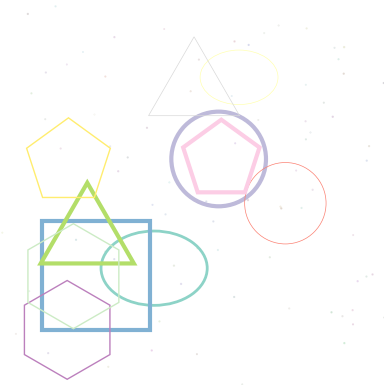[{"shape": "oval", "thickness": 2, "radius": 0.69, "center": [0.4, 0.303]}, {"shape": "oval", "thickness": 0.5, "radius": 0.51, "center": [0.621, 0.799]}, {"shape": "circle", "thickness": 3, "radius": 0.61, "center": [0.568, 0.587]}, {"shape": "circle", "thickness": 0.5, "radius": 0.53, "center": [0.741, 0.472]}, {"shape": "square", "thickness": 3, "radius": 0.71, "center": [0.249, 0.284]}, {"shape": "triangle", "thickness": 3, "radius": 0.7, "center": [0.227, 0.386]}, {"shape": "pentagon", "thickness": 3, "radius": 0.52, "center": [0.575, 0.585]}, {"shape": "triangle", "thickness": 0.5, "radius": 0.68, "center": [0.504, 0.768]}, {"shape": "hexagon", "thickness": 1, "radius": 0.64, "center": [0.174, 0.143]}, {"shape": "hexagon", "thickness": 1, "radius": 0.68, "center": [0.191, 0.283]}, {"shape": "pentagon", "thickness": 1, "radius": 0.57, "center": [0.178, 0.58]}]